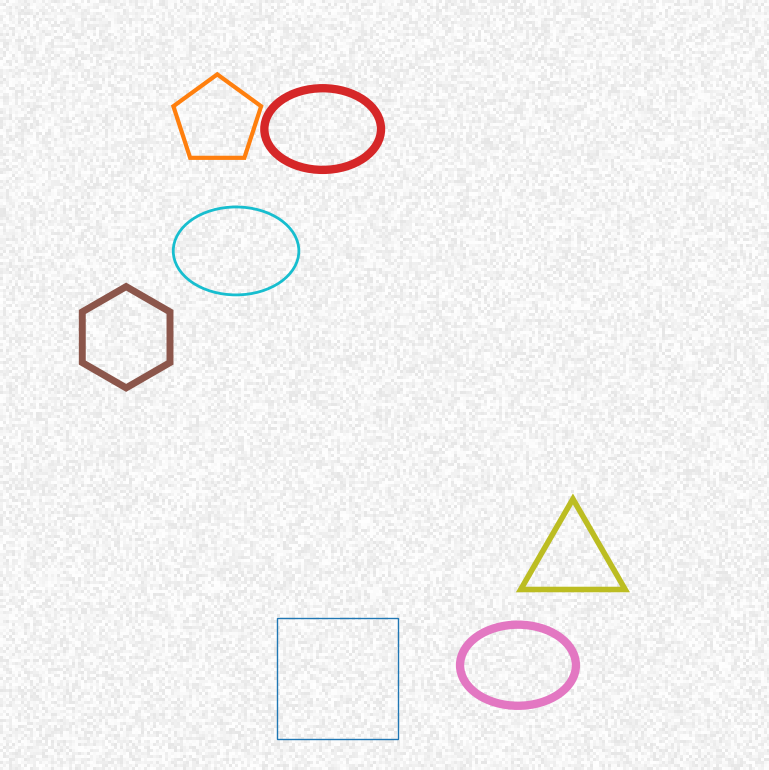[{"shape": "square", "thickness": 0.5, "radius": 0.39, "center": [0.438, 0.119]}, {"shape": "pentagon", "thickness": 1.5, "radius": 0.3, "center": [0.282, 0.843]}, {"shape": "oval", "thickness": 3, "radius": 0.38, "center": [0.419, 0.832]}, {"shape": "hexagon", "thickness": 2.5, "radius": 0.33, "center": [0.164, 0.562]}, {"shape": "oval", "thickness": 3, "radius": 0.38, "center": [0.673, 0.136]}, {"shape": "triangle", "thickness": 2, "radius": 0.39, "center": [0.744, 0.274]}, {"shape": "oval", "thickness": 1, "radius": 0.41, "center": [0.307, 0.674]}]